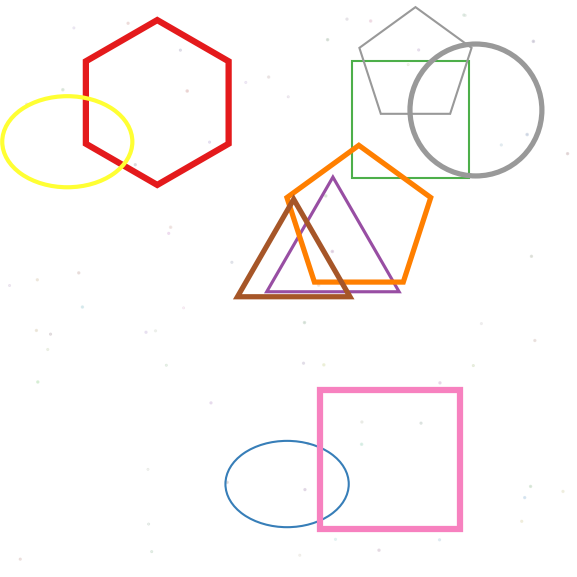[{"shape": "hexagon", "thickness": 3, "radius": 0.71, "center": [0.272, 0.822]}, {"shape": "oval", "thickness": 1, "radius": 0.53, "center": [0.497, 0.161]}, {"shape": "square", "thickness": 1, "radius": 0.51, "center": [0.711, 0.792]}, {"shape": "triangle", "thickness": 1.5, "radius": 0.66, "center": [0.576, 0.56]}, {"shape": "pentagon", "thickness": 2.5, "radius": 0.65, "center": [0.621, 0.617]}, {"shape": "oval", "thickness": 2, "radius": 0.56, "center": [0.117, 0.754]}, {"shape": "triangle", "thickness": 2.5, "radius": 0.56, "center": [0.509, 0.542]}, {"shape": "square", "thickness": 3, "radius": 0.6, "center": [0.675, 0.203]}, {"shape": "pentagon", "thickness": 1, "radius": 0.51, "center": [0.719, 0.885]}, {"shape": "circle", "thickness": 2.5, "radius": 0.57, "center": [0.824, 0.809]}]